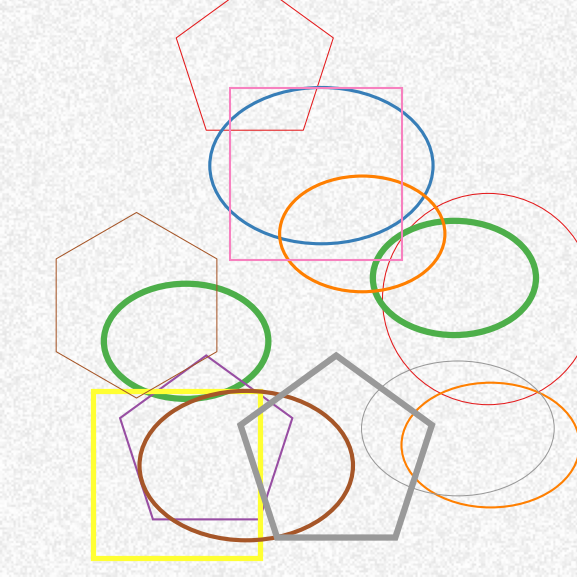[{"shape": "circle", "thickness": 0.5, "radius": 0.91, "center": [0.845, 0.481]}, {"shape": "pentagon", "thickness": 0.5, "radius": 0.71, "center": [0.441, 0.889]}, {"shape": "oval", "thickness": 1.5, "radius": 0.97, "center": [0.557, 0.712]}, {"shape": "oval", "thickness": 3, "radius": 0.71, "center": [0.787, 0.518]}, {"shape": "oval", "thickness": 3, "radius": 0.71, "center": [0.322, 0.408]}, {"shape": "pentagon", "thickness": 1, "radius": 0.78, "center": [0.357, 0.227]}, {"shape": "oval", "thickness": 1, "radius": 0.77, "center": [0.85, 0.228]}, {"shape": "oval", "thickness": 1.5, "radius": 0.72, "center": [0.627, 0.594]}, {"shape": "square", "thickness": 2.5, "radius": 0.72, "center": [0.306, 0.177]}, {"shape": "hexagon", "thickness": 0.5, "radius": 0.8, "center": [0.236, 0.471]}, {"shape": "oval", "thickness": 2, "radius": 0.92, "center": [0.426, 0.193]}, {"shape": "square", "thickness": 1, "radius": 0.75, "center": [0.547, 0.698]}, {"shape": "pentagon", "thickness": 3, "radius": 0.87, "center": [0.582, 0.209]}, {"shape": "oval", "thickness": 0.5, "radius": 0.83, "center": [0.793, 0.257]}]